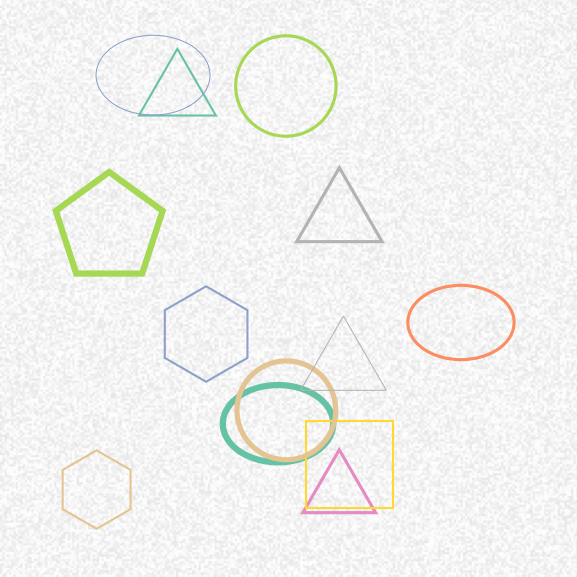[{"shape": "triangle", "thickness": 1, "radius": 0.38, "center": [0.307, 0.838]}, {"shape": "oval", "thickness": 3, "radius": 0.48, "center": [0.481, 0.266]}, {"shape": "oval", "thickness": 1.5, "radius": 0.46, "center": [0.798, 0.441]}, {"shape": "hexagon", "thickness": 1, "radius": 0.41, "center": [0.357, 0.421]}, {"shape": "oval", "thickness": 0.5, "radius": 0.49, "center": [0.265, 0.869]}, {"shape": "triangle", "thickness": 1.5, "radius": 0.36, "center": [0.587, 0.148]}, {"shape": "circle", "thickness": 1.5, "radius": 0.43, "center": [0.495, 0.85]}, {"shape": "pentagon", "thickness": 3, "radius": 0.49, "center": [0.189, 0.604]}, {"shape": "square", "thickness": 1, "radius": 0.38, "center": [0.606, 0.195]}, {"shape": "circle", "thickness": 2.5, "radius": 0.43, "center": [0.496, 0.289]}, {"shape": "hexagon", "thickness": 1, "radius": 0.34, "center": [0.167, 0.151]}, {"shape": "triangle", "thickness": 1.5, "radius": 0.43, "center": [0.588, 0.623]}, {"shape": "triangle", "thickness": 0.5, "radius": 0.43, "center": [0.595, 0.366]}]